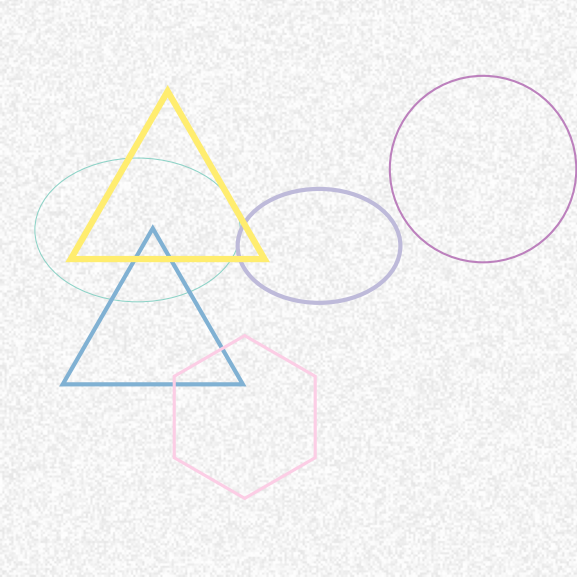[{"shape": "oval", "thickness": 0.5, "radius": 0.89, "center": [0.238, 0.601]}, {"shape": "oval", "thickness": 2, "radius": 0.7, "center": [0.552, 0.573]}, {"shape": "triangle", "thickness": 2, "radius": 0.9, "center": [0.265, 0.424]}, {"shape": "hexagon", "thickness": 1.5, "radius": 0.7, "center": [0.424, 0.277]}, {"shape": "circle", "thickness": 1, "radius": 0.81, "center": [0.836, 0.706]}, {"shape": "triangle", "thickness": 3, "radius": 0.97, "center": [0.29, 0.647]}]